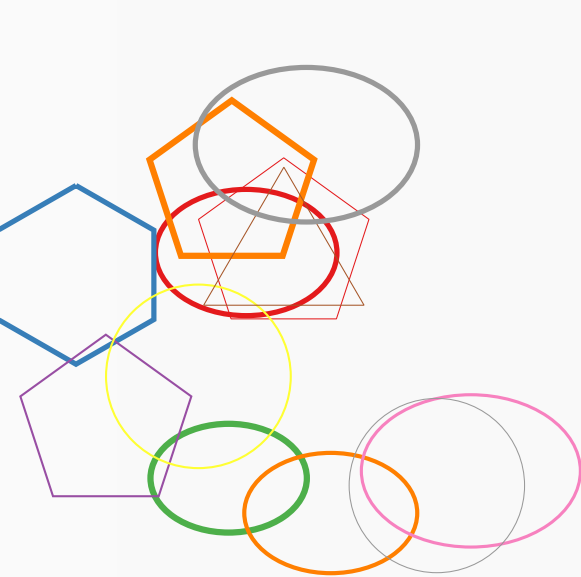[{"shape": "pentagon", "thickness": 0.5, "radius": 0.77, "center": [0.488, 0.572]}, {"shape": "oval", "thickness": 2.5, "radius": 0.78, "center": [0.424, 0.562]}, {"shape": "hexagon", "thickness": 2.5, "radius": 0.77, "center": [0.131, 0.523]}, {"shape": "oval", "thickness": 3, "radius": 0.67, "center": [0.393, 0.171]}, {"shape": "pentagon", "thickness": 1, "radius": 0.77, "center": [0.182, 0.265]}, {"shape": "pentagon", "thickness": 3, "radius": 0.74, "center": [0.399, 0.677]}, {"shape": "oval", "thickness": 2, "radius": 0.74, "center": [0.569, 0.111]}, {"shape": "circle", "thickness": 1, "radius": 0.79, "center": [0.341, 0.347]}, {"shape": "triangle", "thickness": 0.5, "radius": 0.8, "center": [0.488, 0.55]}, {"shape": "oval", "thickness": 1.5, "radius": 0.94, "center": [0.81, 0.184]}, {"shape": "oval", "thickness": 2.5, "radius": 0.96, "center": [0.527, 0.749]}, {"shape": "circle", "thickness": 0.5, "radius": 0.75, "center": [0.752, 0.158]}]